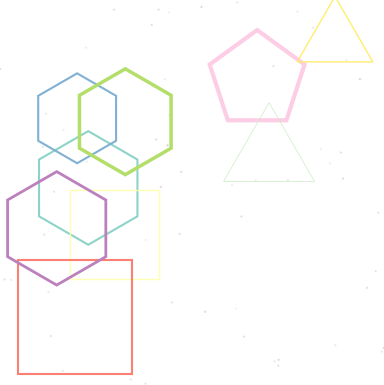[{"shape": "hexagon", "thickness": 1.5, "radius": 0.74, "center": [0.229, 0.512]}, {"shape": "square", "thickness": 1, "radius": 0.58, "center": [0.298, 0.391]}, {"shape": "square", "thickness": 1.5, "radius": 0.74, "center": [0.195, 0.176]}, {"shape": "hexagon", "thickness": 1.5, "radius": 0.58, "center": [0.2, 0.693]}, {"shape": "hexagon", "thickness": 2.5, "radius": 0.69, "center": [0.325, 0.684]}, {"shape": "pentagon", "thickness": 3, "radius": 0.65, "center": [0.668, 0.792]}, {"shape": "hexagon", "thickness": 2, "radius": 0.74, "center": [0.147, 0.407]}, {"shape": "triangle", "thickness": 0.5, "radius": 0.68, "center": [0.699, 0.597]}, {"shape": "triangle", "thickness": 1, "radius": 0.57, "center": [0.87, 0.896]}]